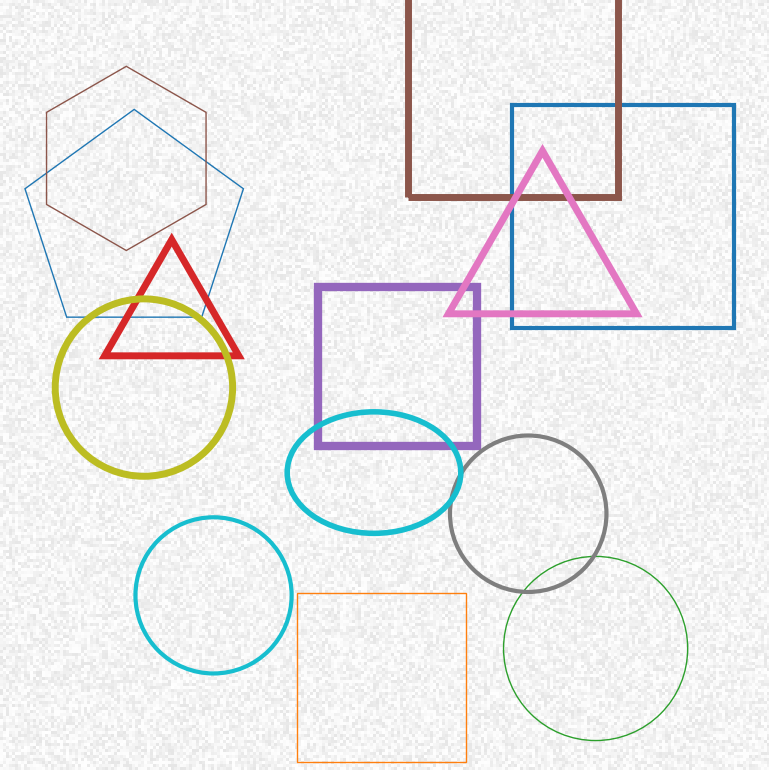[{"shape": "square", "thickness": 1.5, "radius": 0.72, "center": [0.809, 0.719]}, {"shape": "pentagon", "thickness": 0.5, "radius": 0.75, "center": [0.174, 0.709]}, {"shape": "square", "thickness": 0.5, "radius": 0.55, "center": [0.496, 0.12]}, {"shape": "circle", "thickness": 0.5, "radius": 0.6, "center": [0.774, 0.158]}, {"shape": "triangle", "thickness": 2.5, "radius": 0.5, "center": [0.223, 0.588]}, {"shape": "square", "thickness": 3, "radius": 0.52, "center": [0.516, 0.524]}, {"shape": "hexagon", "thickness": 0.5, "radius": 0.6, "center": [0.164, 0.794]}, {"shape": "square", "thickness": 2.5, "radius": 0.68, "center": [0.666, 0.88]}, {"shape": "triangle", "thickness": 2.5, "radius": 0.71, "center": [0.705, 0.663]}, {"shape": "circle", "thickness": 1.5, "radius": 0.51, "center": [0.686, 0.333]}, {"shape": "circle", "thickness": 2.5, "radius": 0.58, "center": [0.187, 0.497]}, {"shape": "oval", "thickness": 2, "radius": 0.56, "center": [0.486, 0.386]}, {"shape": "circle", "thickness": 1.5, "radius": 0.51, "center": [0.277, 0.227]}]